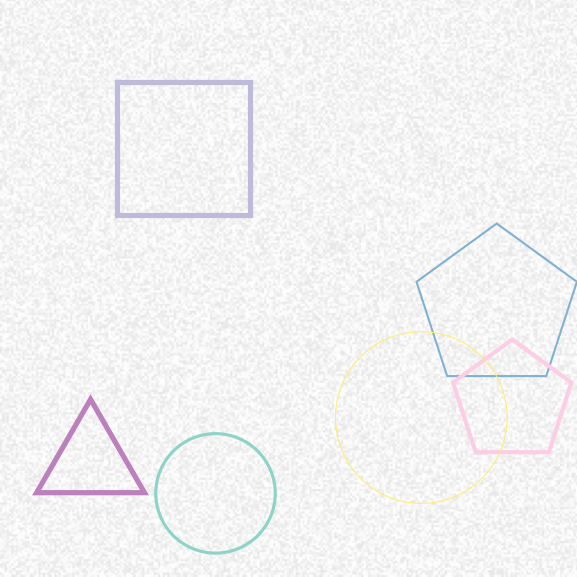[{"shape": "circle", "thickness": 1.5, "radius": 0.52, "center": [0.373, 0.145]}, {"shape": "square", "thickness": 2.5, "radius": 0.58, "center": [0.318, 0.742]}, {"shape": "pentagon", "thickness": 1, "radius": 0.73, "center": [0.86, 0.466]}, {"shape": "pentagon", "thickness": 2, "radius": 0.54, "center": [0.887, 0.303]}, {"shape": "triangle", "thickness": 2.5, "radius": 0.54, "center": [0.157, 0.2]}, {"shape": "circle", "thickness": 0.5, "radius": 0.74, "center": [0.73, 0.276]}]